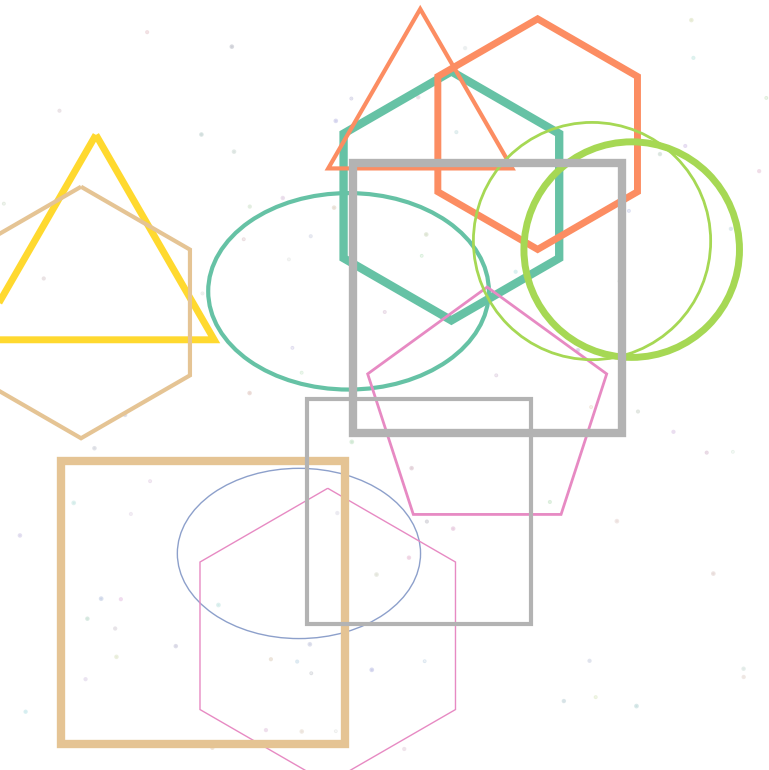[{"shape": "hexagon", "thickness": 3, "radius": 0.81, "center": [0.586, 0.746]}, {"shape": "oval", "thickness": 1.5, "radius": 0.91, "center": [0.453, 0.622]}, {"shape": "hexagon", "thickness": 2.5, "radius": 0.75, "center": [0.698, 0.826]}, {"shape": "triangle", "thickness": 1.5, "radius": 0.69, "center": [0.546, 0.85]}, {"shape": "oval", "thickness": 0.5, "radius": 0.79, "center": [0.388, 0.281]}, {"shape": "hexagon", "thickness": 0.5, "radius": 0.96, "center": [0.426, 0.174]}, {"shape": "pentagon", "thickness": 1, "radius": 0.82, "center": [0.633, 0.464]}, {"shape": "circle", "thickness": 2.5, "radius": 0.7, "center": [0.82, 0.676]}, {"shape": "circle", "thickness": 1, "radius": 0.77, "center": [0.769, 0.687]}, {"shape": "triangle", "thickness": 2.5, "radius": 0.89, "center": [0.125, 0.647]}, {"shape": "hexagon", "thickness": 1.5, "radius": 0.82, "center": [0.105, 0.594]}, {"shape": "square", "thickness": 3, "radius": 0.92, "center": [0.264, 0.217]}, {"shape": "square", "thickness": 3, "radius": 0.88, "center": [0.633, 0.613]}, {"shape": "square", "thickness": 1.5, "radius": 0.73, "center": [0.544, 0.336]}]